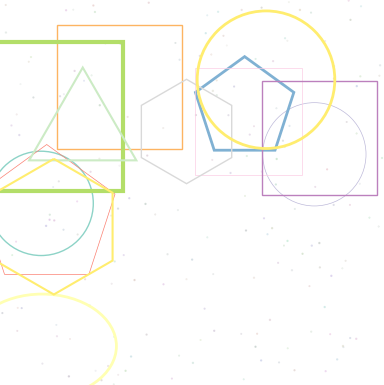[{"shape": "circle", "thickness": 1, "radius": 0.68, "center": [0.107, 0.472]}, {"shape": "oval", "thickness": 2, "radius": 0.96, "center": [0.109, 0.101]}, {"shape": "circle", "thickness": 0.5, "radius": 0.67, "center": [0.817, 0.599]}, {"shape": "pentagon", "thickness": 0.5, "radius": 0.93, "center": [0.121, 0.438]}, {"shape": "pentagon", "thickness": 2, "radius": 0.67, "center": [0.635, 0.719]}, {"shape": "square", "thickness": 1, "radius": 0.81, "center": [0.31, 0.774]}, {"shape": "square", "thickness": 3, "radius": 0.97, "center": [0.126, 0.697]}, {"shape": "square", "thickness": 0.5, "radius": 0.69, "center": [0.645, 0.684]}, {"shape": "hexagon", "thickness": 1, "radius": 0.68, "center": [0.485, 0.658]}, {"shape": "square", "thickness": 1, "radius": 0.74, "center": [0.83, 0.642]}, {"shape": "triangle", "thickness": 1.5, "radius": 0.8, "center": [0.215, 0.664]}, {"shape": "hexagon", "thickness": 1.5, "radius": 0.88, "center": [0.14, 0.411]}, {"shape": "circle", "thickness": 2, "radius": 0.89, "center": [0.691, 0.793]}]